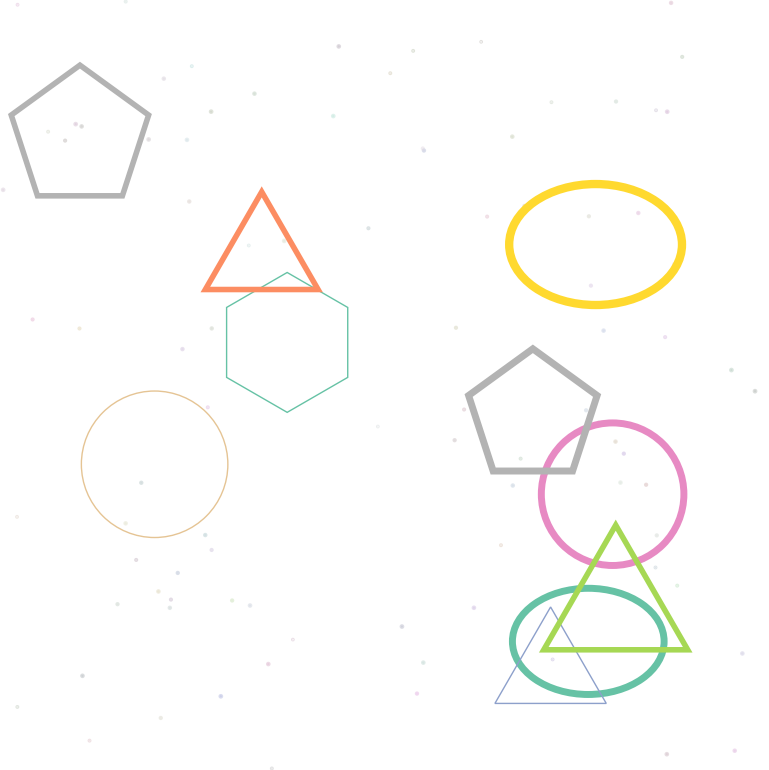[{"shape": "oval", "thickness": 2.5, "radius": 0.49, "center": [0.764, 0.167]}, {"shape": "hexagon", "thickness": 0.5, "radius": 0.45, "center": [0.373, 0.555]}, {"shape": "triangle", "thickness": 2, "radius": 0.42, "center": [0.34, 0.666]}, {"shape": "triangle", "thickness": 0.5, "radius": 0.42, "center": [0.715, 0.128]}, {"shape": "circle", "thickness": 2.5, "radius": 0.46, "center": [0.796, 0.358]}, {"shape": "triangle", "thickness": 2, "radius": 0.54, "center": [0.8, 0.21]}, {"shape": "oval", "thickness": 3, "radius": 0.56, "center": [0.773, 0.682]}, {"shape": "circle", "thickness": 0.5, "radius": 0.48, "center": [0.201, 0.397]}, {"shape": "pentagon", "thickness": 2, "radius": 0.47, "center": [0.104, 0.822]}, {"shape": "pentagon", "thickness": 2.5, "radius": 0.44, "center": [0.692, 0.459]}]